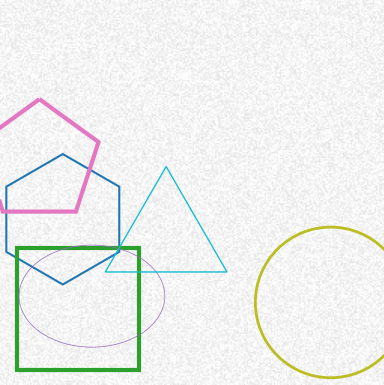[{"shape": "hexagon", "thickness": 1.5, "radius": 0.85, "center": [0.163, 0.43]}, {"shape": "square", "thickness": 3, "radius": 0.79, "center": [0.202, 0.197]}, {"shape": "oval", "thickness": 0.5, "radius": 0.95, "center": [0.239, 0.231]}, {"shape": "pentagon", "thickness": 3, "radius": 0.81, "center": [0.102, 0.581]}, {"shape": "circle", "thickness": 2, "radius": 0.98, "center": [0.859, 0.214]}, {"shape": "triangle", "thickness": 1, "radius": 0.91, "center": [0.432, 0.385]}]